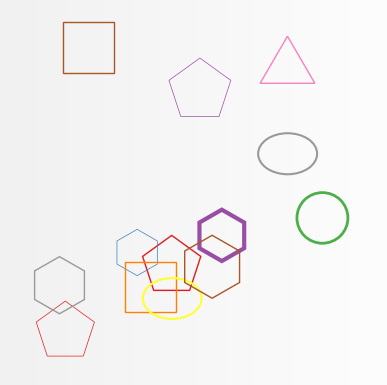[{"shape": "pentagon", "thickness": 0.5, "radius": 0.39, "center": [0.168, 0.139]}, {"shape": "pentagon", "thickness": 1, "radius": 0.39, "center": [0.443, 0.31]}, {"shape": "hexagon", "thickness": 0.5, "radius": 0.3, "center": [0.354, 0.344]}, {"shape": "circle", "thickness": 2, "radius": 0.33, "center": [0.832, 0.434]}, {"shape": "hexagon", "thickness": 3, "radius": 0.33, "center": [0.572, 0.389]}, {"shape": "pentagon", "thickness": 0.5, "radius": 0.42, "center": [0.516, 0.765]}, {"shape": "square", "thickness": 1, "radius": 0.33, "center": [0.388, 0.254]}, {"shape": "oval", "thickness": 1.5, "radius": 0.38, "center": [0.444, 0.225]}, {"shape": "square", "thickness": 1, "radius": 0.33, "center": [0.229, 0.877]}, {"shape": "hexagon", "thickness": 1, "radius": 0.41, "center": [0.547, 0.307]}, {"shape": "triangle", "thickness": 1, "radius": 0.41, "center": [0.742, 0.824]}, {"shape": "hexagon", "thickness": 1, "radius": 0.37, "center": [0.154, 0.259]}, {"shape": "oval", "thickness": 1.5, "radius": 0.38, "center": [0.742, 0.601]}]